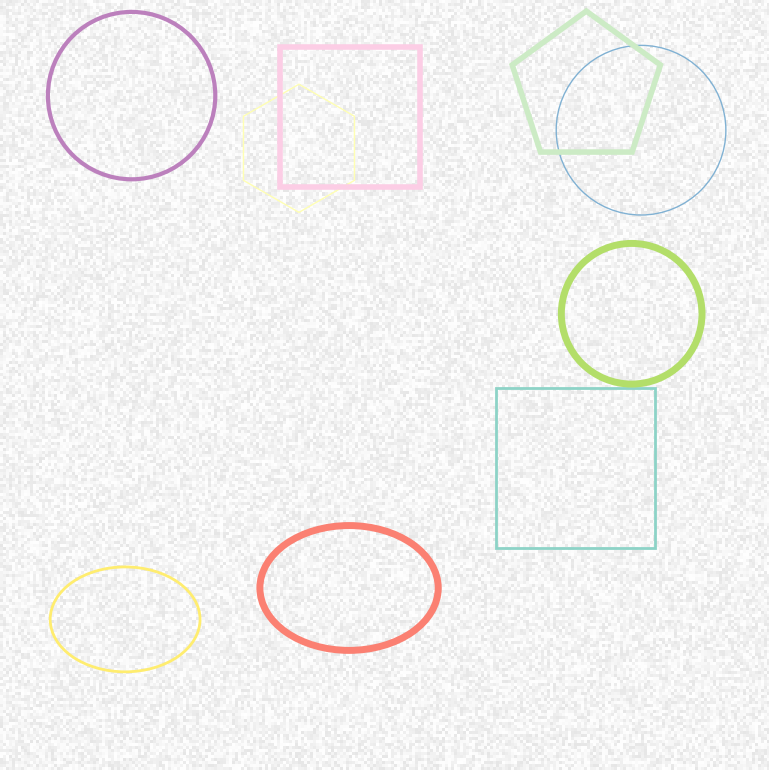[{"shape": "square", "thickness": 1, "radius": 0.52, "center": [0.747, 0.392]}, {"shape": "hexagon", "thickness": 0.5, "radius": 0.42, "center": [0.388, 0.807]}, {"shape": "oval", "thickness": 2.5, "radius": 0.58, "center": [0.453, 0.236]}, {"shape": "circle", "thickness": 0.5, "radius": 0.55, "center": [0.833, 0.831]}, {"shape": "circle", "thickness": 2.5, "radius": 0.46, "center": [0.82, 0.593]}, {"shape": "square", "thickness": 2, "radius": 0.46, "center": [0.455, 0.848]}, {"shape": "circle", "thickness": 1.5, "radius": 0.54, "center": [0.171, 0.876]}, {"shape": "pentagon", "thickness": 2, "radius": 0.51, "center": [0.761, 0.884]}, {"shape": "oval", "thickness": 1, "radius": 0.49, "center": [0.162, 0.196]}]